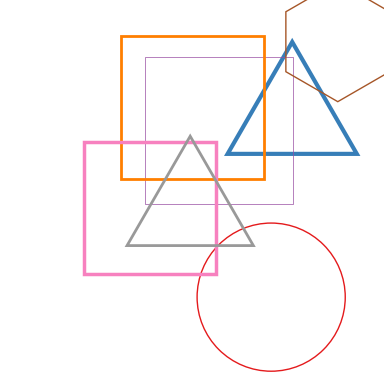[{"shape": "circle", "thickness": 1, "radius": 0.96, "center": [0.704, 0.228]}, {"shape": "triangle", "thickness": 3, "radius": 0.97, "center": [0.759, 0.697]}, {"shape": "square", "thickness": 0.5, "radius": 0.96, "center": [0.569, 0.661]}, {"shape": "square", "thickness": 2, "radius": 0.93, "center": [0.5, 0.72]}, {"shape": "hexagon", "thickness": 1, "radius": 0.78, "center": [0.877, 0.892]}, {"shape": "square", "thickness": 2.5, "radius": 0.86, "center": [0.391, 0.459]}, {"shape": "triangle", "thickness": 2, "radius": 0.95, "center": [0.494, 0.457]}]